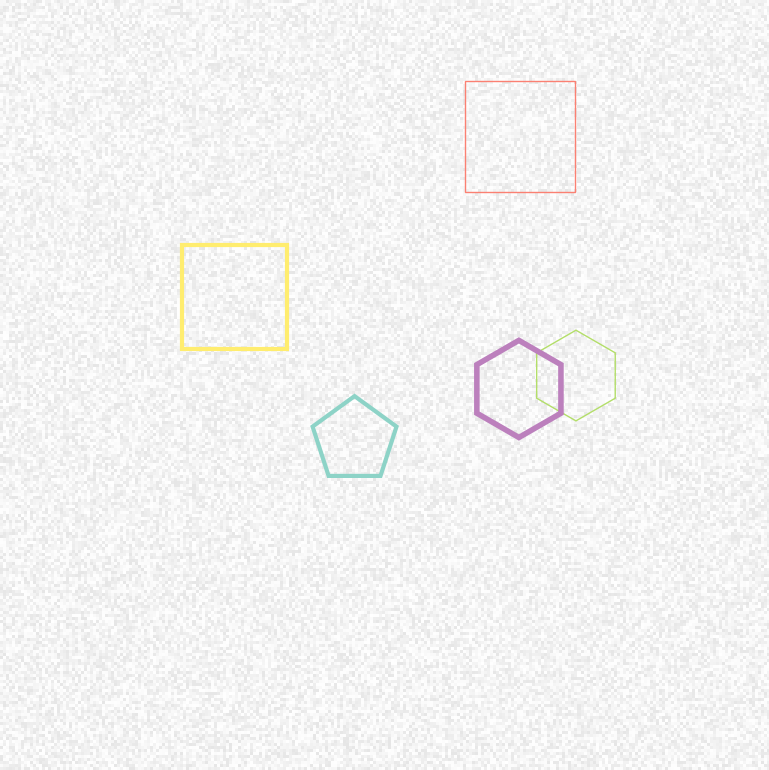[{"shape": "pentagon", "thickness": 1.5, "radius": 0.29, "center": [0.46, 0.428]}, {"shape": "square", "thickness": 0.5, "radius": 0.36, "center": [0.676, 0.823]}, {"shape": "hexagon", "thickness": 0.5, "radius": 0.29, "center": [0.748, 0.512]}, {"shape": "hexagon", "thickness": 2, "radius": 0.32, "center": [0.674, 0.495]}, {"shape": "square", "thickness": 1.5, "radius": 0.34, "center": [0.305, 0.614]}]